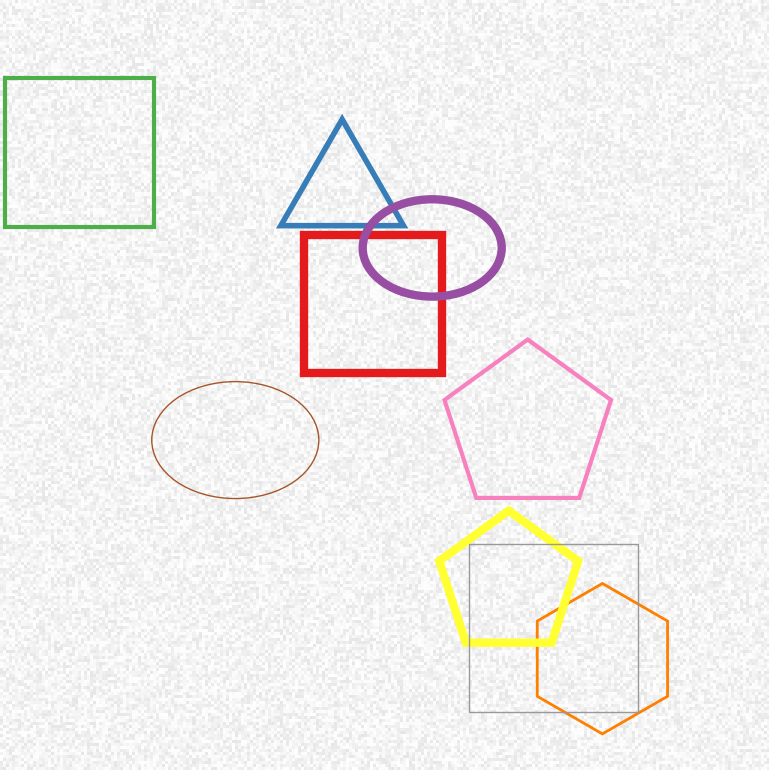[{"shape": "square", "thickness": 3, "radius": 0.45, "center": [0.484, 0.606]}, {"shape": "triangle", "thickness": 2, "radius": 0.46, "center": [0.444, 0.753]}, {"shape": "square", "thickness": 1.5, "radius": 0.48, "center": [0.104, 0.802]}, {"shape": "oval", "thickness": 3, "radius": 0.45, "center": [0.561, 0.678]}, {"shape": "hexagon", "thickness": 1, "radius": 0.49, "center": [0.782, 0.145]}, {"shape": "pentagon", "thickness": 3, "radius": 0.47, "center": [0.661, 0.242]}, {"shape": "oval", "thickness": 0.5, "radius": 0.54, "center": [0.306, 0.428]}, {"shape": "pentagon", "thickness": 1.5, "radius": 0.57, "center": [0.685, 0.445]}, {"shape": "square", "thickness": 0.5, "radius": 0.55, "center": [0.719, 0.184]}]